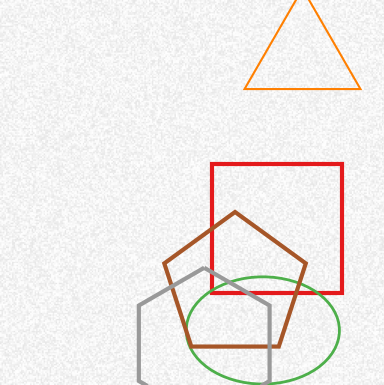[{"shape": "square", "thickness": 3, "radius": 0.84, "center": [0.72, 0.407]}, {"shape": "oval", "thickness": 2, "radius": 0.99, "center": [0.683, 0.142]}, {"shape": "triangle", "thickness": 1.5, "radius": 0.87, "center": [0.786, 0.856]}, {"shape": "pentagon", "thickness": 3, "radius": 0.97, "center": [0.611, 0.256]}, {"shape": "hexagon", "thickness": 3, "radius": 0.98, "center": [0.53, 0.108]}]